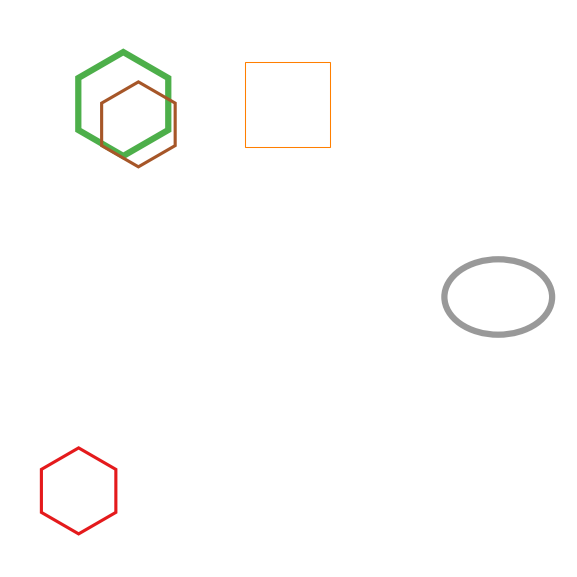[{"shape": "hexagon", "thickness": 1.5, "radius": 0.37, "center": [0.136, 0.149]}, {"shape": "hexagon", "thickness": 3, "radius": 0.45, "center": [0.213, 0.819]}, {"shape": "square", "thickness": 0.5, "radius": 0.37, "center": [0.497, 0.818]}, {"shape": "hexagon", "thickness": 1.5, "radius": 0.37, "center": [0.24, 0.784]}, {"shape": "oval", "thickness": 3, "radius": 0.47, "center": [0.863, 0.485]}]